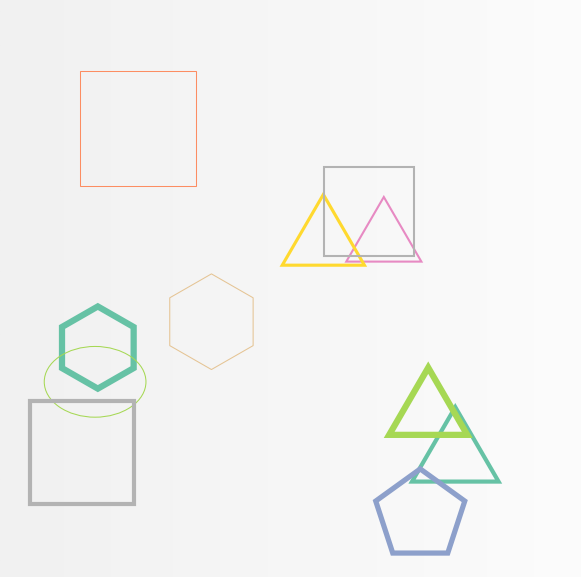[{"shape": "hexagon", "thickness": 3, "radius": 0.36, "center": [0.168, 0.397]}, {"shape": "triangle", "thickness": 2, "radius": 0.43, "center": [0.783, 0.208]}, {"shape": "square", "thickness": 0.5, "radius": 0.5, "center": [0.238, 0.777]}, {"shape": "pentagon", "thickness": 2.5, "radius": 0.4, "center": [0.723, 0.107]}, {"shape": "triangle", "thickness": 1, "radius": 0.37, "center": [0.66, 0.583]}, {"shape": "triangle", "thickness": 3, "radius": 0.39, "center": [0.737, 0.285]}, {"shape": "oval", "thickness": 0.5, "radius": 0.44, "center": [0.164, 0.338]}, {"shape": "triangle", "thickness": 1.5, "radius": 0.41, "center": [0.556, 0.581]}, {"shape": "hexagon", "thickness": 0.5, "radius": 0.41, "center": [0.364, 0.442]}, {"shape": "square", "thickness": 2, "radius": 0.45, "center": [0.141, 0.216]}, {"shape": "square", "thickness": 1, "radius": 0.39, "center": [0.634, 0.633]}]